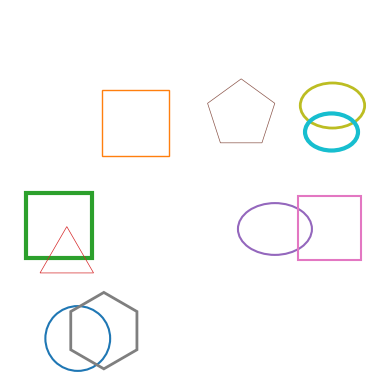[{"shape": "circle", "thickness": 1.5, "radius": 0.42, "center": [0.202, 0.121]}, {"shape": "square", "thickness": 1, "radius": 0.43, "center": [0.352, 0.68]}, {"shape": "square", "thickness": 3, "radius": 0.42, "center": [0.153, 0.414]}, {"shape": "triangle", "thickness": 0.5, "radius": 0.4, "center": [0.174, 0.331]}, {"shape": "oval", "thickness": 1.5, "radius": 0.48, "center": [0.714, 0.405]}, {"shape": "pentagon", "thickness": 0.5, "radius": 0.46, "center": [0.626, 0.703]}, {"shape": "square", "thickness": 1.5, "radius": 0.41, "center": [0.856, 0.408]}, {"shape": "hexagon", "thickness": 2, "radius": 0.5, "center": [0.27, 0.141]}, {"shape": "oval", "thickness": 2, "radius": 0.42, "center": [0.864, 0.726]}, {"shape": "oval", "thickness": 3, "radius": 0.34, "center": [0.861, 0.657]}]